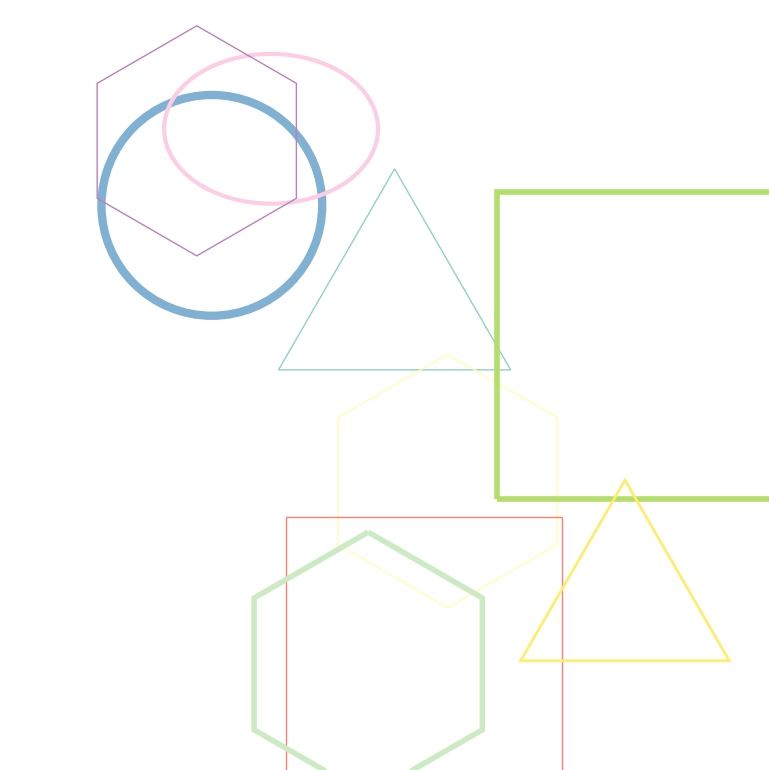[{"shape": "triangle", "thickness": 0.5, "radius": 0.87, "center": [0.512, 0.607]}, {"shape": "hexagon", "thickness": 0.5, "radius": 0.82, "center": [0.581, 0.375]}, {"shape": "square", "thickness": 0.5, "radius": 0.9, "center": [0.551, 0.149]}, {"shape": "circle", "thickness": 3, "radius": 0.72, "center": [0.275, 0.733]}, {"shape": "square", "thickness": 2, "radius": 1.0, "center": [0.845, 0.552]}, {"shape": "oval", "thickness": 1.5, "radius": 0.69, "center": [0.352, 0.833]}, {"shape": "hexagon", "thickness": 0.5, "radius": 0.75, "center": [0.256, 0.817]}, {"shape": "hexagon", "thickness": 2, "radius": 0.86, "center": [0.478, 0.138]}, {"shape": "triangle", "thickness": 1, "radius": 0.78, "center": [0.812, 0.22]}]